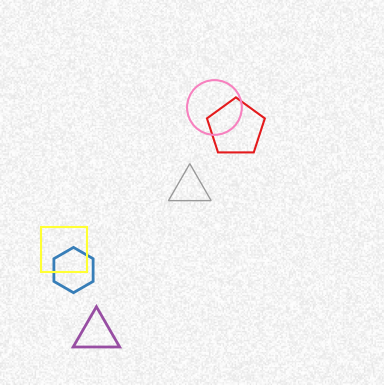[{"shape": "pentagon", "thickness": 1.5, "radius": 0.4, "center": [0.613, 0.668]}, {"shape": "hexagon", "thickness": 2, "radius": 0.29, "center": [0.191, 0.299]}, {"shape": "triangle", "thickness": 2, "radius": 0.35, "center": [0.25, 0.134]}, {"shape": "square", "thickness": 1.5, "radius": 0.3, "center": [0.166, 0.352]}, {"shape": "circle", "thickness": 1.5, "radius": 0.36, "center": [0.557, 0.721]}, {"shape": "triangle", "thickness": 1, "radius": 0.32, "center": [0.493, 0.511]}]